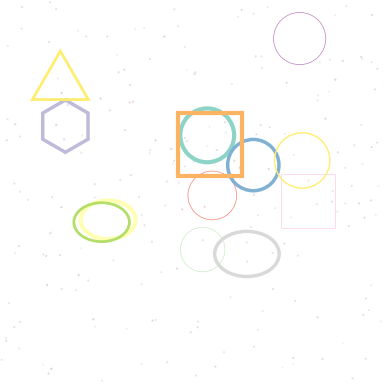[{"shape": "circle", "thickness": 3, "radius": 0.35, "center": [0.538, 0.649]}, {"shape": "oval", "thickness": 3, "radius": 0.36, "center": [0.281, 0.429]}, {"shape": "hexagon", "thickness": 2.5, "radius": 0.34, "center": [0.17, 0.672]}, {"shape": "circle", "thickness": 0.5, "radius": 0.32, "center": [0.551, 0.492]}, {"shape": "circle", "thickness": 2.5, "radius": 0.33, "center": [0.658, 0.571]}, {"shape": "square", "thickness": 3, "radius": 0.41, "center": [0.546, 0.625]}, {"shape": "oval", "thickness": 2, "radius": 0.36, "center": [0.264, 0.423]}, {"shape": "square", "thickness": 0.5, "radius": 0.35, "center": [0.8, 0.479]}, {"shape": "oval", "thickness": 2.5, "radius": 0.42, "center": [0.641, 0.34]}, {"shape": "circle", "thickness": 0.5, "radius": 0.34, "center": [0.778, 0.9]}, {"shape": "circle", "thickness": 0.5, "radius": 0.29, "center": [0.526, 0.352]}, {"shape": "circle", "thickness": 1, "radius": 0.36, "center": [0.785, 0.583]}, {"shape": "triangle", "thickness": 2, "radius": 0.42, "center": [0.157, 0.783]}]